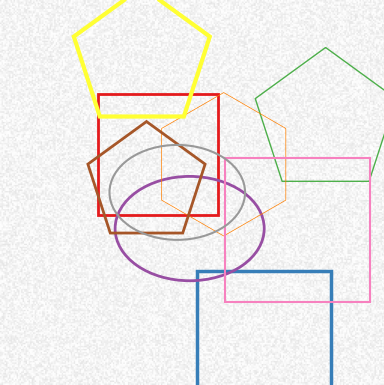[{"shape": "square", "thickness": 2, "radius": 0.78, "center": [0.411, 0.598]}, {"shape": "square", "thickness": 2.5, "radius": 0.87, "center": [0.687, 0.121]}, {"shape": "pentagon", "thickness": 1, "radius": 0.96, "center": [0.846, 0.685]}, {"shape": "oval", "thickness": 2, "radius": 0.97, "center": [0.493, 0.406]}, {"shape": "hexagon", "thickness": 0.5, "radius": 0.93, "center": [0.581, 0.573]}, {"shape": "pentagon", "thickness": 3, "radius": 0.93, "center": [0.368, 0.848]}, {"shape": "pentagon", "thickness": 2, "radius": 0.8, "center": [0.381, 0.524]}, {"shape": "square", "thickness": 1.5, "radius": 0.94, "center": [0.774, 0.403]}, {"shape": "oval", "thickness": 1.5, "radius": 0.88, "center": [0.46, 0.5]}]